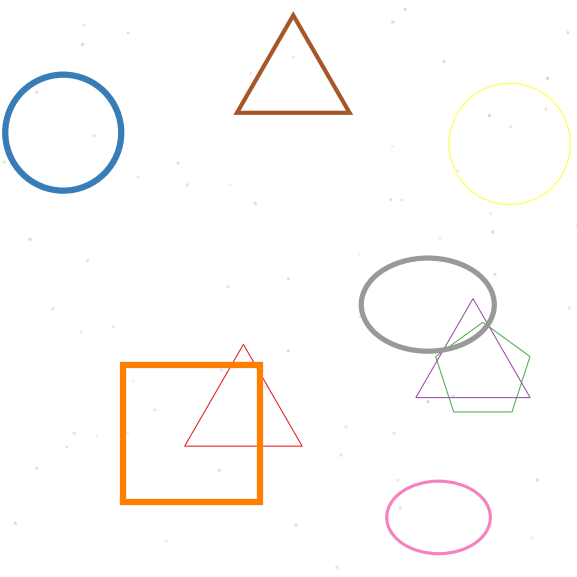[{"shape": "triangle", "thickness": 0.5, "radius": 0.59, "center": [0.421, 0.285]}, {"shape": "circle", "thickness": 3, "radius": 0.5, "center": [0.11, 0.769]}, {"shape": "pentagon", "thickness": 0.5, "radius": 0.43, "center": [0.836, 0.355]}, {"shape": "triangle", "thickness": 0.5, "radius": 0.57, "center": [0.819, 0.368]}, {"shape": "square", "thickness": 3, "radius": 0.59, "center": [0.332, 0.248]}, {"shape": "circle", "thickness": 0.5, "radius": 0.52, "center": [0.883, 0.75]}, {"shape": "triangle", "thickness": 2, "radius": 0.56, "center": [0.508, 0.86]}, {"shape": "oval", "thickness": 1.5, "radius": 0.45, "center": [0.759, 0.103]}, {"shape": "oval", "thickness": 2.5, "radius": 0.58, "center": [0.741, 0.472]}]